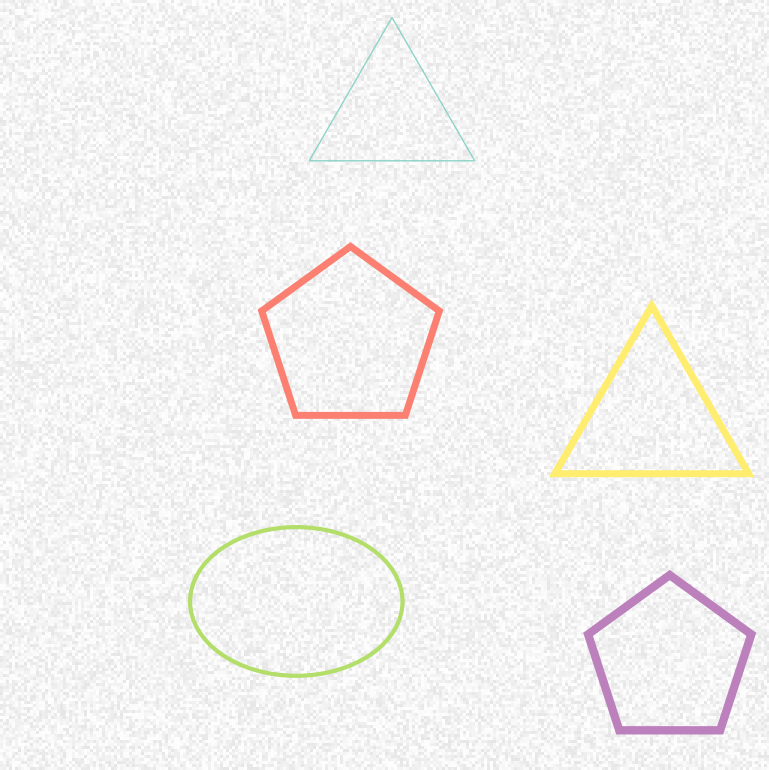[{"shape": "triangle", "thickness": 0.5, "radius": 0.62, "center": [0.509, 0.853]}, {"shape": "pentagon", "thickness": 2.5, "radius": 0.61, "center": [0.455, 0.559]}, {"shape": "oval", "thickness": 1.5, "radius": 0.69, "center": [0.385, 0.219]}, {"shape": "pentagon", "thickness": 3, "radius": 0.56, "center": [0.87, 0.142]}, {"shape": "triangle", "thickness": 2.5, "radius": 0.73, "center": [0.846, 0.457]}]